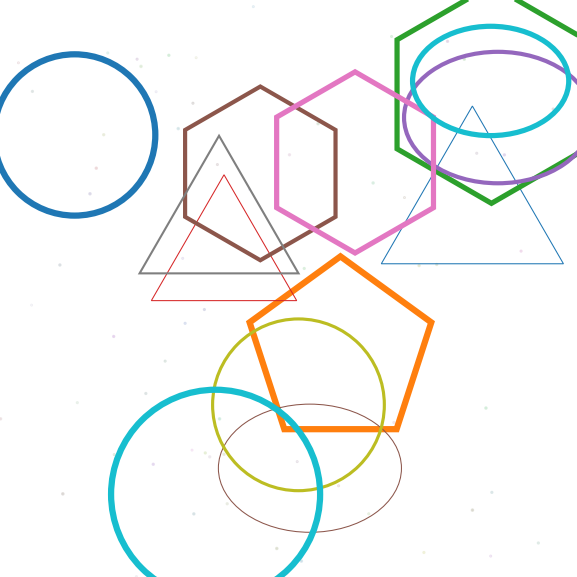[{"shape": "triangle", "thickness": 0.5, "radius": 0.91, "center": [0.818, 0.633]}, {"shape": "circle", "thickness": 3, "radius": 0.7, "center": [0.129, 0.765]}, {"shape": "pentagon", "thickness": 3, "radius": 0.83, "center": [0.59, 0.39]}, {"shape": "hexagon", "thickness": 2.5, "radius": 0.94, "center": [0.851, 0.836]}, {"shape": "triangle", "thickness": 0.5, "radius": 0.73, "center": [0.388, 0.551]}, {"shape": "oval", "thickness": 2, "radius": 0.81, "center": [0.862, 0.796]}, {"shape": "oval", "thickness": 0.5, "radius": 0.79, "center": [0.537, 0.188]}, {"shape": "hexagon", "thickness": 2, "radius": 0.75, "center": [0.451, 0.699]}, {"shape": "hexagon", "thickness": 2.5, "radius": 0.78, "center": [0.615, 0.718]}, {"shape": "triangle", "thickness": 1, "radius": 0.79, "center": [0.379, 0.605]}, {"shape": "circle", "thickness": 1.5, "radius": 0.74, "center": [0.517, 0.298]}, {"shape": "circle", "thickness": 3, "radius": 0.9, "center": [0.373, 0.143]}, {"shape": "oval", "thickness": 2.5, "radius": 0.68, "center": [0.85, 0.859]}]